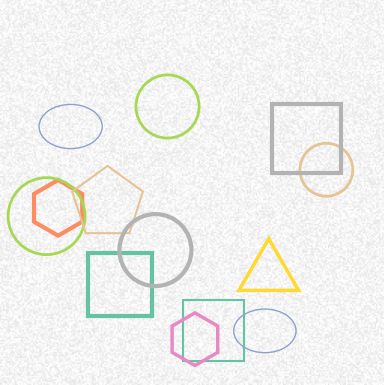[{"shape": "square", "thickness": 1.5, "radius": 0.4, "center": [0.555, 0.141]}, {"shape": "square", "thickness": 3, "radius": 0.41, "center": [0.312, 0.261]}, {"shape": "hexagon", "thickness": 3, "radius": 0.36, "center": [0.151, 0.46]}, {"shape": "oval", "thickness": 1, "radius": 0.4, "center": [0.688, 0.141]}, {"shape": "oval", "thickness": 1, "radius": 0.41, "center": [0.184, 0.671]}, {"shape": "hexagon", "thickness": 2.5, "radius": 0.34, "center": [0.506, 0.119]}, {"shape": "circle", "thickness": 2, "radius": 0.41, "center": [0.435, 0.723]}, {"shape": "circle", "thickness": 2, "radius": 0.5, "center": [0.121, 0.439]}, {"shape": "triangle", "thickness": 2.5, "radius": 0.45, "center": [0.698, 0.291]}, {"shape": "circle", "thickness": 2, "radius": 0.34, "center": [0.848, 0.559]}, {"shape": "pentagon", "thickness": 1.5, "radius": 0.48, "center": [0.279, 0.473]}, {"shape": "circle", "thickness": 3, "radius": 0.47, "center": [0.404, 0.35]}, {"shape": "square", "thickness": 3, "radius": 0.45, "center": [0.796, 0.641]}]